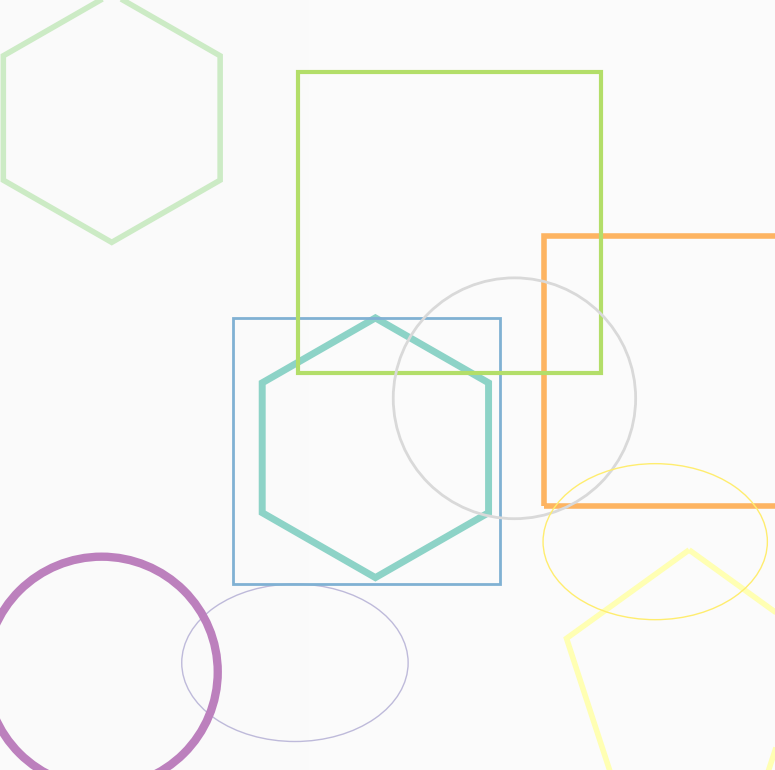[{"shape": "hexagon", "thickness": 2.5, "radius": 0.84, "center": [0.484, 0.418]}, {"shape": "pentagon", "thickness": 2, "radius": 0.83, "center": [0.889, 0.12]}, {"shape": "oval", "thickness": 0.5, "radius": 0.73, "center": [0.381, 0.139]}, {"shape": "square", "thickness": 1, "radius": 0.86, "center": [0.473, 0.414]}, {"shape": "square", "thickness": 2, "radius": 0.88, "center": [0.876, 0.518]}, {"shape": "square", "thickness": 1.5, "radius": 0.98, "center": [0.58, 0.711]}, {"shape": "circle", "thickness": 1, "radius": 0.78, "center": [0.664, 0.483]}, {"shape": "circle", "thickness": 3, "radius": 0.75, "center": [0.131, 0.127]}, {"shape": "hexagon", "thickness": 2, "radius": 0.81, "center": [0.144, 0.847]}, {"shape": "oval", "thickness": 0.5, "radius": 0.72, "center": [0.845, 0.297]}]